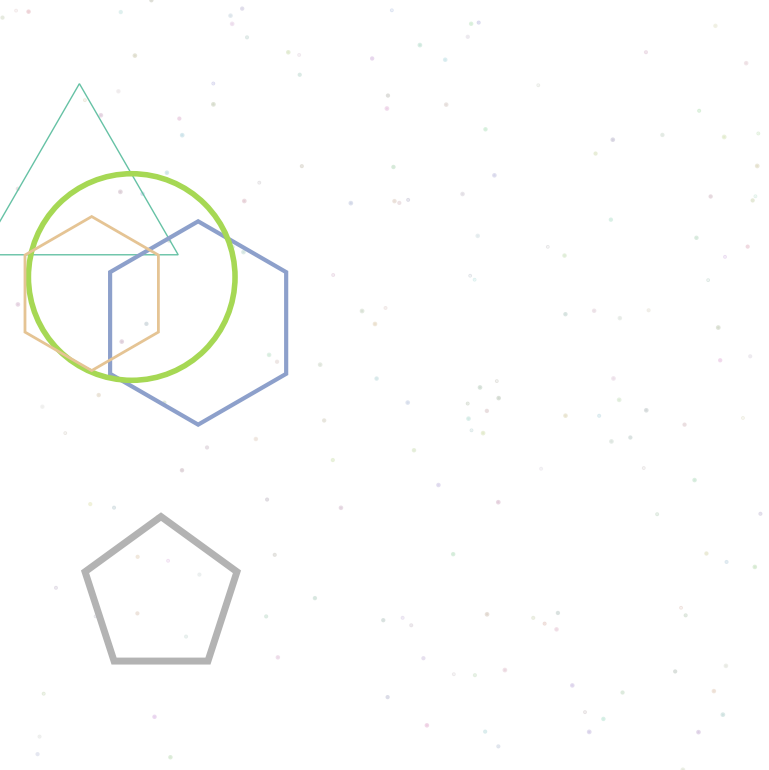[{"shape": "triangle", "thickness": 0.5, "radius": 0.74, "center": [0.103, 0.743]}, {"shape": "hexagon", "thickness": 1.5, "radius": 0.66, "center": [0.257, 0.581]}, {"shape": "circle", "thickness": 2, "radius": 0.67, "center": [0.171, 0.64]}, {"shape": "hexagon", "thickness": 1, "radius": 0.5, "center": [0.119, 0.619]}, {"shape": "pentagon", "thickness": 2.5, "radius": 0.52, "center": [0.209, 0.225]}]